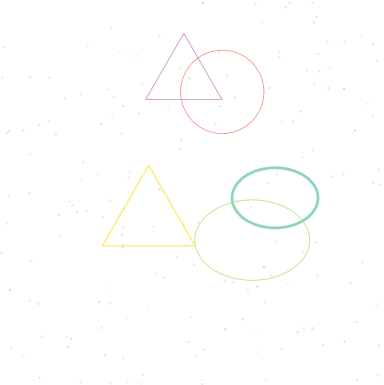[{"shape": "oval", "thickness": 2, "radius": 0.56, "center": [0.714, 0.486]}, {"shape": "circle", "thickness": 0.5, "radius": 0.54, "center": [0.577, 0.761]}, {"shape": "oval", "thickness": 0.5, "radius": 0.75, "center": [0.655, 0.376]}, {"shape": "triangle", "thickness": 0.5, "radius": 0.57, "center": [0.477, 0.799]}, {"shape": "triangle", "thickness": 1, "radius": 0.7, "center": [0.386, 0.431]}]